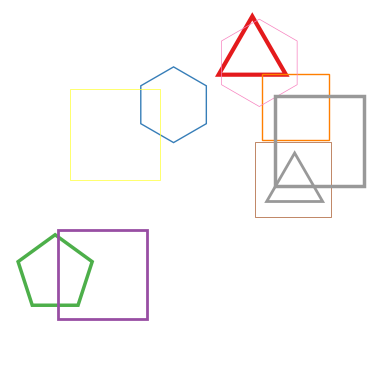[{"shape": "triangle", "thickness": 3, "radius": 0.51, "center": [0.655, 0.857]}, {"shape": "hexagon", "thickness": 1, "radius": 0.49, "center": [0.451, 0.728]}, {"shape": "pentagon", "thickness": 2.5, "radius": 0.51, "center": [0.143, 0.289]}, {"shape": "square", "thickness": 2, "radius": 0.58, "center": [0.267, 0.287]}, {"shape": "square", "thickness": 1, "radius": 0.43, "center": [0.767, 0.721]}, {"shape": "square", "thickness": 0.5, "radius": 0.59, "center": [0.299, 0.65]}, {"shape": "square", "thickness": 0.5, "radius": 0.49, "center": [0.76, 0.534]}, {"shape": "hexagon", "thickness": 0.5, "radius": 0.57, "center": [0.674, 0.837]}, {"shape": "square", "thickness": 2.5, "radius": 0.58, "center": [0.83, 0.634]}, {"shape": "triangle", "thickness": 2, "radius": 0.42, "center": [0.765, 0.519]}]